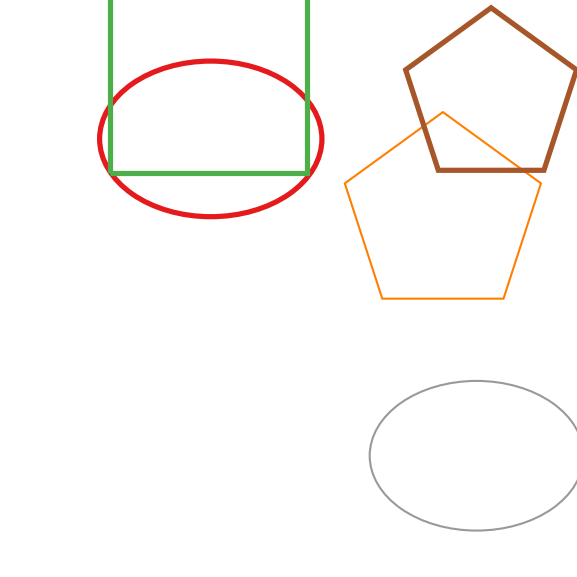[{"shape": "oval", "thickness": 2.5, "radius": 0.96, "center": [0.365, 0.759]}, {"shape": "square", "thickness": 2.5, "radius": 0.85, "center": [0.361, 0.87]}, {"shape": "pentagon", "thickness": 1, "radius": 0.89, "center": [0.767, 0.626]}, {"shape": "pentagon", "thickness": 2.5, "radius": 0.78, "center": [0.85, 0.83]}, {"shape": "oval", "thickness": 1, "radius": 0.93, "center": [0.825, 0.21]}]